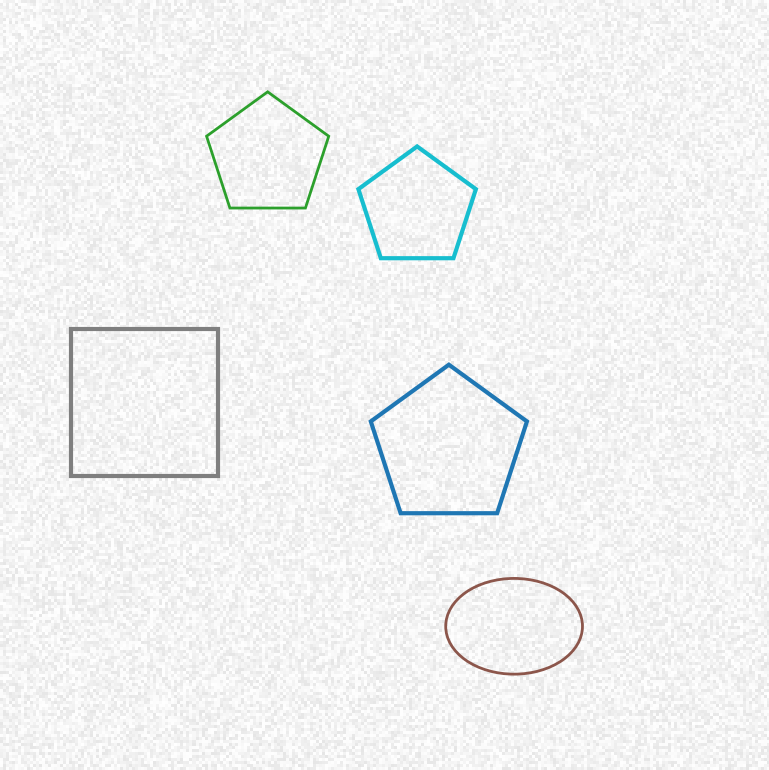[{"shape": "pentagon", "thickness": 1.5, "radius": 0.53, "center": [0.583, 0.42]}, {"shape": "pentagon", "thickness": 1, "radius": 0.42, "center": [0.348, 0.797]}, {"shape": "oval", "thickness": 1, "radius": 0.44, "center": [0.668, 0.187]}, {"shape": "square", "thickness": 1.5, "radius": 0.48, "center": [0.188, 0.477]}, {"shape": "pentagon", "thickness": 1.5, "radius": 0.4, "center": [0.542, 0.73]}]